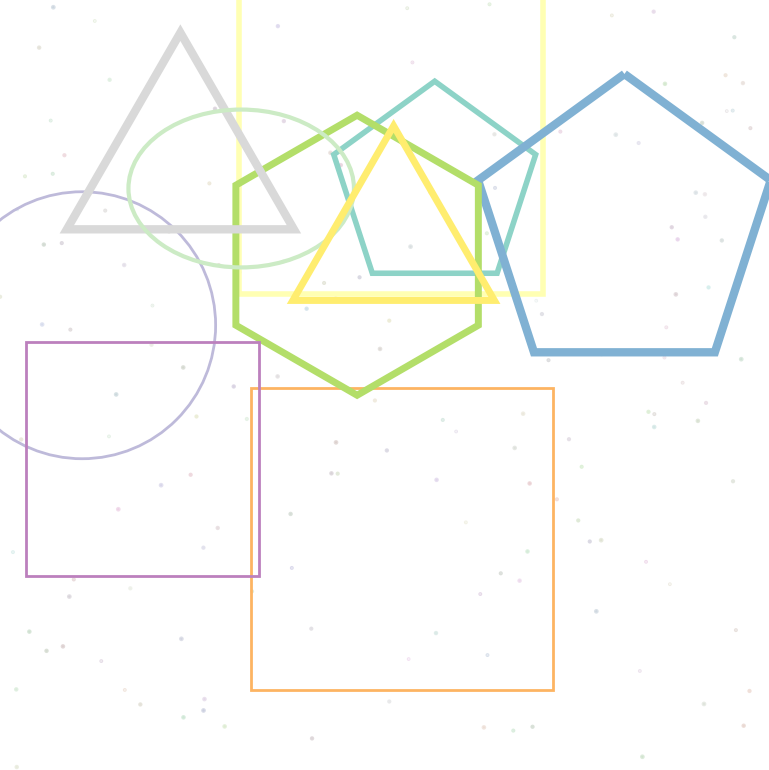[{"shape": "pentagon", "thickness": 2, "radius": 0.69, "center": [0.565, 0.757]}, {"shape": "square", "thickness": 2, "radius": 0.99, "center": [0.508, 0.815]}, {"shape": "circle", "thickness": 1, "radius": 0.87, "center": [0.107, 0.578]}, {"shape": "pentagon", "thickness": 3, "radius": 1.0, "center": [0.811, 0.704]}, {"shape": "square", "thickness": 1, "radius": 0.98, "center": [0.522, 0.3]}, {"shape": "hexagon", "thickness": 2.5, "radius": 0.91, "center": [0.464, 0.669]}, {"shape": "triangle", "thickness": 3, "radius": 0.85, "center": [0.234, 0.787]}, {"shape": "square", "thickness": 1, "radius": 0.76, "center": [0.185, 0.404]}, {"shape": "oval", "thickness": 1.5, "radius": 0.73, "center": [0.313, 0.755]}, {"shape": "triangle", "thickness": 2.5, "radius": 0.76, "center": [0.511, 0.685]}]